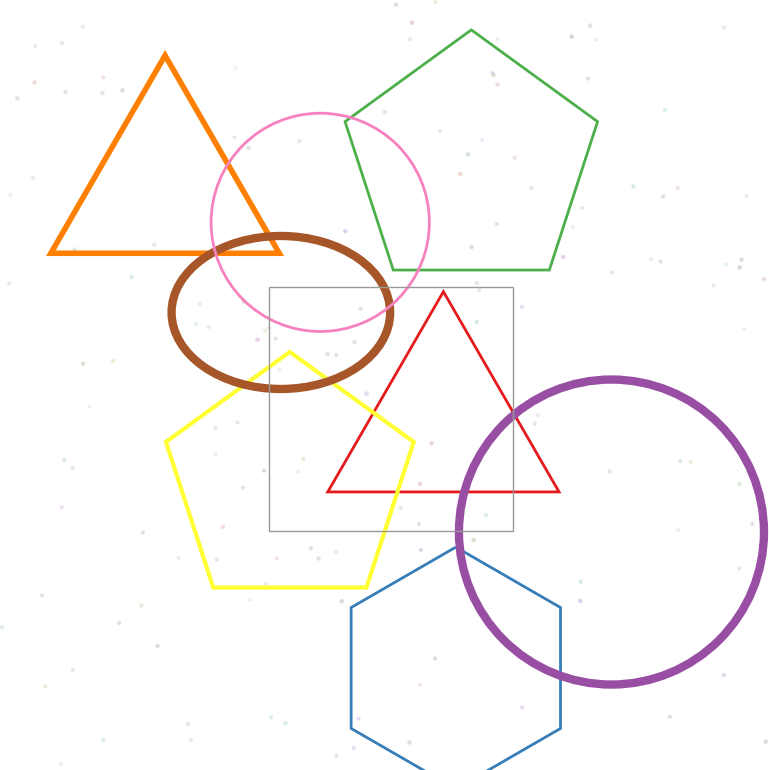[{"shape": "triangle", "thickness": 1, "radius": 0.87, "center": [0.576, 0.448]}, {"shape": "hexagon", "thickness": 1, "radius": 0.78, "center": [0.592, 0.132]}, {"shape": "pentagon", "thickness": 1, "radius": 0.86, "center": [0.612, 0.789]}, {"shape": "circle", "thickness": 3, "radius": 0.99, "center": [0.794, 0.309]}, {"shape": "triangle", "thickness": 2, "radius": 0.86, "center": [0.214, 0.757]}, {"shape": "pentagon", "thickness": 1.5, "radius": 0.85, "center": [0.376, 0.374]}, {"shape": "oval", "thickness": 3, "radius": 0.71, "center": [0.365, 0.594]}, {"shape": "circle", "thickness": 1, "radius": 0.71, "center": [0.416, 0.711]}, {"shape": "square", "thickness": 0.5, "radius": 0.79, "center": [0.508, 0.468]}]